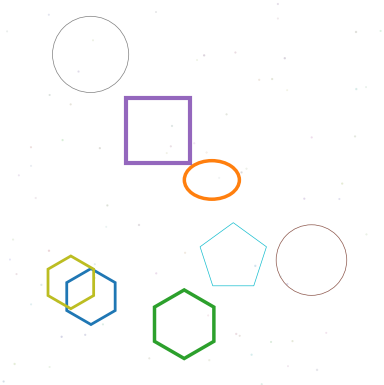[{"shape": "hexagon", "thickness": 2, "radius": 0.36, "center": [0.236, 0.23]}, {"shape": "oval", "thickness": 2.5, "radius": 0.36, "center": [0.55, 0.533]}, {"shape": "hexagon", "thickness": 2.5, "radius": 0.45, "center": [0.478, 0.158]}, {"shape": "square", "thickness": 3, "radius": 0.42, "center": [0.41, 0.661]}, {"shape": "circle", "thickness": 0.5, "radius": 0.46, "center": [0.809, 0.324]}, {"shape": "circle", "thickness": 0.5, "radius": 0.49, "center": [0.235, 0.859]}, {"shape": "hexagon", "thickness": 2, "radius": 0.34, "center": [0.184, 0.267]}, {"shape": "pentagon", "thickness": 0.5, "radius": 0.45, "center": [0.606, 0.331]}]